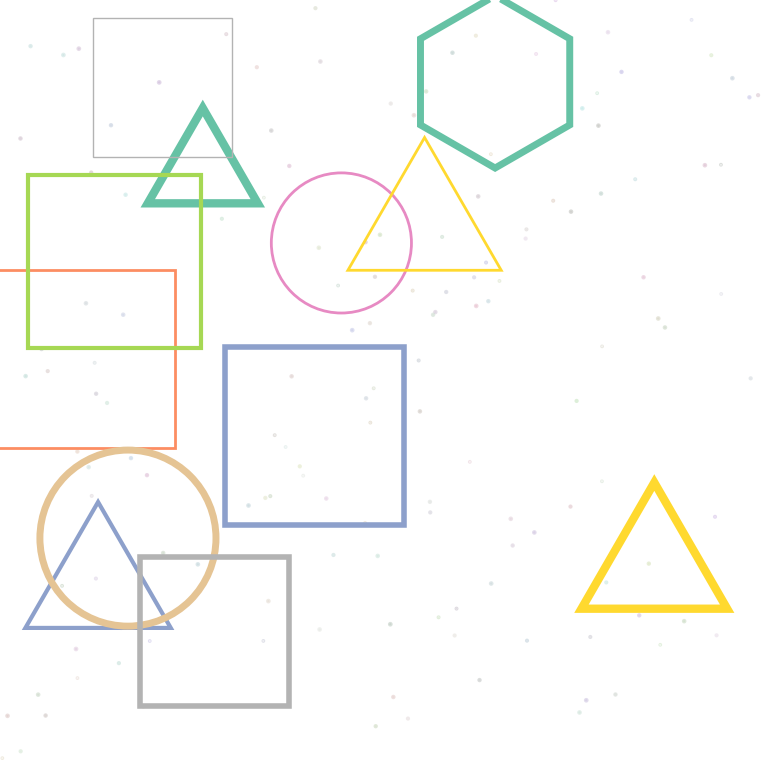[{"shape": "triangle", "thickness": 3, "radius": 0.41, "center": [0.263, 0.777]}, {"shape": "hexagon", "thickness": 2.5, "radius": 0.56, "center": [0.643, 0.894]}, {"shape": "square", "thickness": 1, "radius": 0.58, "center": [0.111, 0.533]}, {"shape": "square", "thickness": 2, "radius": 0.58, "center": [0.409, 0.434]}, {"shape": "triangle", "thickness": 1.5, "radius": 0.54, "center": [0.127, 0.239]}, {"shape": "circle", "thickness": 1, "radius": 0.46, "center": [0.443, 0.684]}, {"shape": "square", "thickness": 1.5, "radius": 0.56, "center": [0.149, 0.66]}, {"shape": "triangle", "thickness": 3, "radius": 0.55, "center": [0.85, 0.264]}, {"shape": "triangle", "thickness": 1, "radius": 0.57, "center": [0.551, 0.706]}, {"shape": "circle", "thickness": 2.5, "radius": 0.57, "center": [0.166, 0.301]}, {"shape": "square", "thickness": 0.5, "radius": 0.45, "center": [0.211, 0.887]}, {"shape": "square", "thickness": 2, "radius": 0.48, "center": [0.279, 0.179]}]